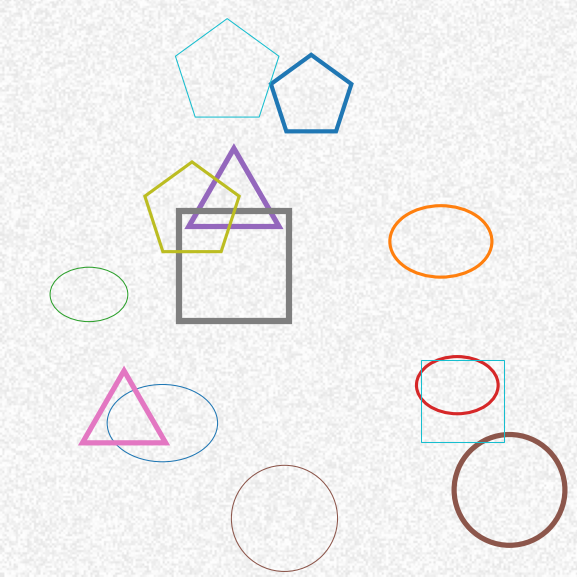[{"shape": "oval", "thickness": 0.5, "radius": 0.48, "center": [0.281, 0.266]}, {"shape": "pentagon", "thickness": 2, "radius": 0.37, "center": [0.539, 0.831]}, {"shape": "oval", "thickness": 1.5, "radius": 0.44, "center": [0.763, 0.581]}, {"shape": "oval", "thickness": 0.5, "radius": 0.34, "center": [0.154, 0.489]}, {"shape": "oval", "thickness": 1.5, "radius": 0.35, "center": [0.792, 0.332]}, {"shape": "triangle", "thickness": 2.5, "radius": 0.45, "center": [0.405, 0.652]}, {"shape": "circle", "thickness": 0.5, "radius": 0.46, "center": [0.493, 0.101]}, {"shape": "circle", "thickness": 2.5, "radius": 0.48, "center": [0.882, 0.151]}, {"shape": "triangle", "thickness": 2.5, "radius": 0.42, "center": [0.215, 0.274]}, {"shape": "square", "thickness": 3, "radius": 0.47, "center": [0.405, 0.539]}, {"shape": "pentagon", "thickness": 1.5, "radius": 0.43, "center": [0.332, 0.633]}, {"shape": "pentagon", "thickness": 0.5, "radius": 0.47, "center": [0.393, 0.873]}, {"shape": "square", "thickness": 0.5, "radius": 0.36, "center": [0.801, 0.305]}]